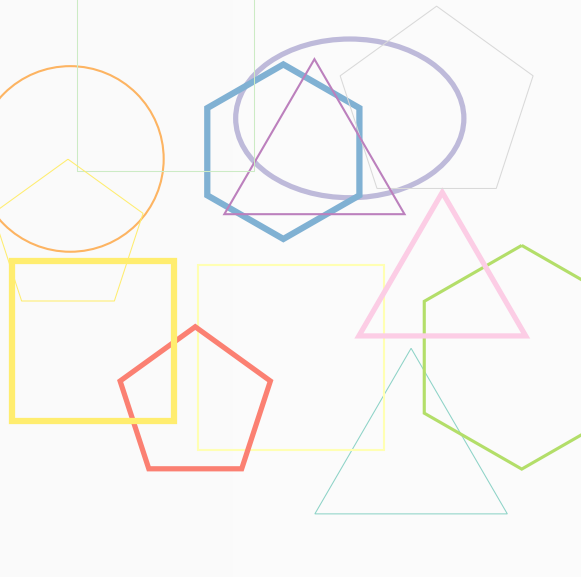[{"shape": "triangle", "thickness": 0.5, "radius": 0.96, "center": [0.707, 0.205]}, {"shape": "square", "thickness": 1, "radius": 0.8, "center": [0.5, 0.38]}, {"shape": "oval", "thickness": 2.5, "radius": 0.98, "center": [0.602, 0.794]}, {"shape": "pentagon", "thickness": 2.5, "radius": 0.68, "center": [0.336, 0.297]}, {"shape": "hexagon", "thickness": 3, "radius": 0.76, "center": [0.487, 0.736]}, {"shape": "circle", "thickness": 1, "radius": 0.8, "center": [0.121, 0.724]}, {"shape": "hexagon", "thickness": 1.5, "radius": 0.97, "center": [0.898, 0.381]}, {"shape": "triangle", "thickness": 2.5, "radius": 0.83, "center": [0.761, 0.5]}, {"shape": "pentagon", "thickness": 0.5, "radius": 0.87, "center": [0.751, 0.814]}, {"shape": "triangle", "thickness": 1, "radius": 0.89, "center": [0.541, 0.718]}, {"shape": "square", "thickness": 0.5, "radius": 0.76, "center": [0.285, 0.855]}, {"shape": "square", "thickness": 3, "radius": 0.7, "center": [0.16, 0.408]}, {"shape": "pentagon", "thickness": 0.5, "radius": 0.68, "center": [0.117, 0.588]}]